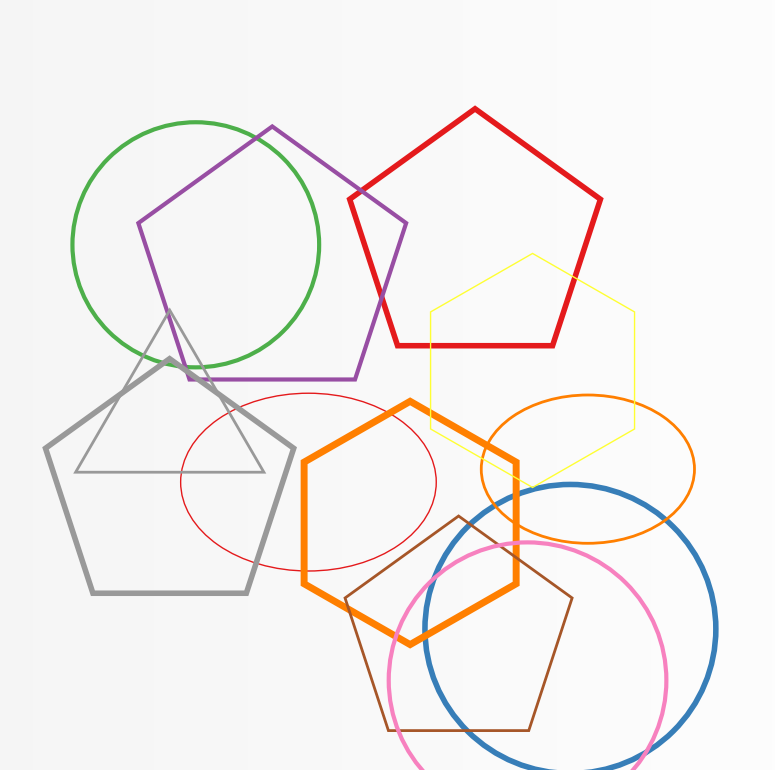[{"shape": "oval", "thickness": 0.5, "radius": 0.82, "center": [0.398, 0.374]}, {"shape": "pentagon", "thickness": 2, "radius": 0.85, "center": [0.613, 0.689]}, {"shape": "circle", "thickness": 2, "radius": 0.94, "center": [0.736, 0.183]}, {"shape": "circle", "thickness": 1.5, "radius": 0.8, "center": [0.253, 0.682]}, {"shape": "pentagon", "thickness": 1.5, "radius": 0.91, "center": [0.351, 0.654]}, {"shape": "hexagon", "thickness": 2.5, "radius": 0.79, "center": [0.529, 0.321]}, {"shape": "oval", "thickness": 1, "radius": 0.69, "center": [0.759, 0.391]}, {"shape": "hexagon", "thickness": 0.5, "radius": 0.76, "center": [0.687, 0.519]}, {"shape": "pentagon", "thickness": 1, "radius": 0.77, "center": [0.592, 0.176]}, {"shape": "circle", "thickness": 1.5, "radius": 0.9, "center": [0.681, 0.116]}, {"shape": "pentagon", "thickness": 2, "radius": 0.84, "center": [0.219, 0.366]}, {"shape": "triangle", "thickness": 1, "radius": 0.7, "center": [0.219, 0.457]}]